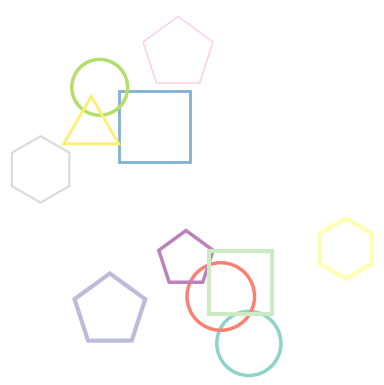[{"shape": "circle", "thickness": 2.5, "radius": 0.42, "center": [0.646, 0.108]}, {"shape": "hexagon", "thickness": 3, "radius": 0.39, "center": [0.898, 0.354]}, {"shape": "pentagon", "thickness": 3, "radius": 0.48, "center": [0.285, 0.193]}, {"shape": "circle", "thickness": 2.5, "radius": 0.44, "center": [0.573, 0.23]}, {"shape": "square", "thickness": 2, "radius": 0.46, "center": [0.402, 0.672]}, {"shape": "circle", "thickness": 2.5, "radius": 0.36, "center": [0.259, 0.773]}, {"shape": "pentagon", "thickness": 1, "radius": 0.48, "center": [0.462, 0.862]}, {"shape": "hexagon", "thickness": 1.5, "radius": 0.43, "center": [0.105, 0.56]}, {"shape": "pentagon", "thickness": 2.5, "radius": 0.37, "center": [0.483, 0.327]}, {"shape": "square", "thickness": 3, "radius": 0.41, "center": [0.625, 0.267]}, {"shape": "triangle", "thickness": 2, "radius": 0.41, "center": [0.237, 0.668]}]